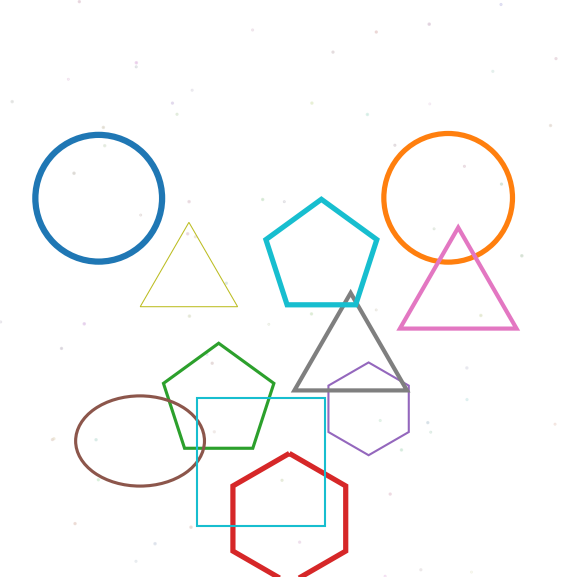[{"shape": "circle", "thickness": 3, "radius": 0.55, "center": [0.171, 0.656]}, {"shape": "circle", "thickness": 2.5, "radius": 0.56, "center": [0.776, 0.657]}, {"shape": "pentagon", "thickness": 1.5, "radius": 0.5, "center": [0.379, 0.304]}, {"shape": "hexagon", "thickness": 2.5, "radius": 0.56, "center": [0.501, 0.101]}, {"shape": "hexagon", "thickness": 1, "radius": 0.4, "center": [0.638, 0.291]}, {"shape": "oval", "thickness": 1.5, "radius": 0.56, "center": [0.243, 0.236]}, {"shape": "triangle", "thickness": 2, "radius": 0.58, "center": [0.793, 0.488]}, {"shape": "triangle", "thickness": 2, "radius": 0.56, "center": [0.607, 0.379]}, {"shape": "triangle", "thickness": 0.5, "radius": 0.49, "center": [0.327, 0.517]}, {"shape": "pentagon", "thickness": 2.5, "radius": 0.5, "center": [0.556, 0.553]}, {"shape": "square", "thickness": 1, "radius": 0.55, "center": [0.452, 0.199]}]